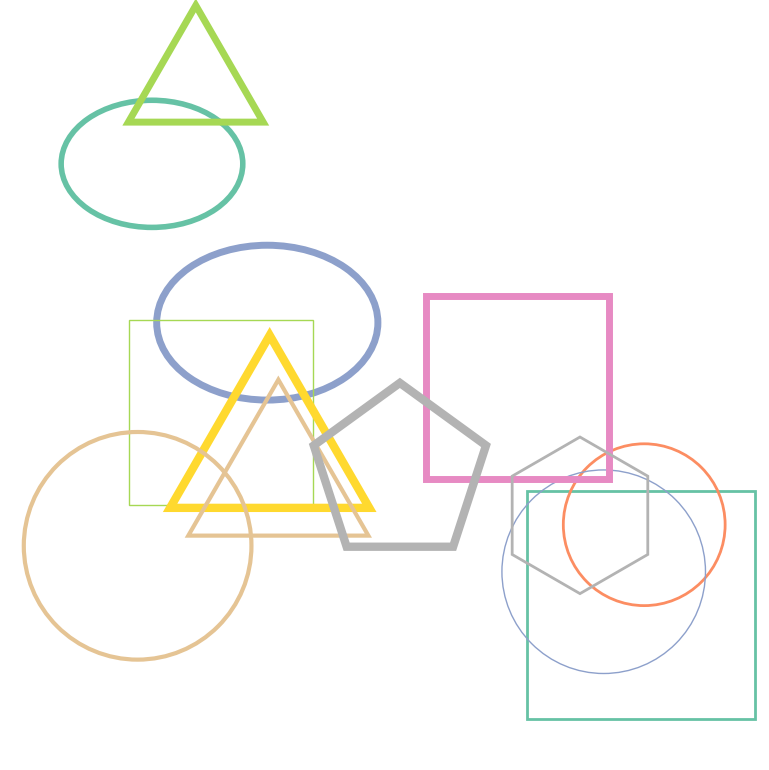[{"shape": "oval", "thickness": 2, "radius": 0.59, "center": [0.197, 0.787]}, {"shape": "square", "thickness": 1, "radius": 0.74, "center": [0.832, 0.215]}, {"shape": "circle", "thickness": 1, "radius": 0.53, "center": [0.837, 0.319]}, {"shape": "oval", "thickness": 2.5, "radius": 0.72, "center": [0.347, 0.581]}, {"shape": "circle", "thickness": 0.5, "radius": 0.66, "center": [0.784, 0.258]}, {"shape": "square", "thickness": 2.5, "radius": 0.59, "center": [0.672, 0.497]}, {"shape": "square", "thickness": 0.5, "radius": 0.6, "center": [0.287, 0.464]}, {"shape": "triangle", "thickness": 2.5, "radius": 0.51, "center": [0.254, 0.892]}, {"shape": "triangle", "thickness": 3, "radius": 0.75, "center": [0.35, 0.415]}, {"shape": "circle", "thickness": 1.5, "radius": 0.74, "center": [0.179, 0.291]}, {"shape": "triangle", "thickness": 1.5, "radius": 0.68, "center": [0.361, 0.372]}, {"shape": "pentagon", "thickness": 3, "radius": 0.59, "center": [0.519, 0.385]}, {"shape": "hexagon", "thickness": 1, "radius": 0.51, "center": [0.753, 0.331]}]